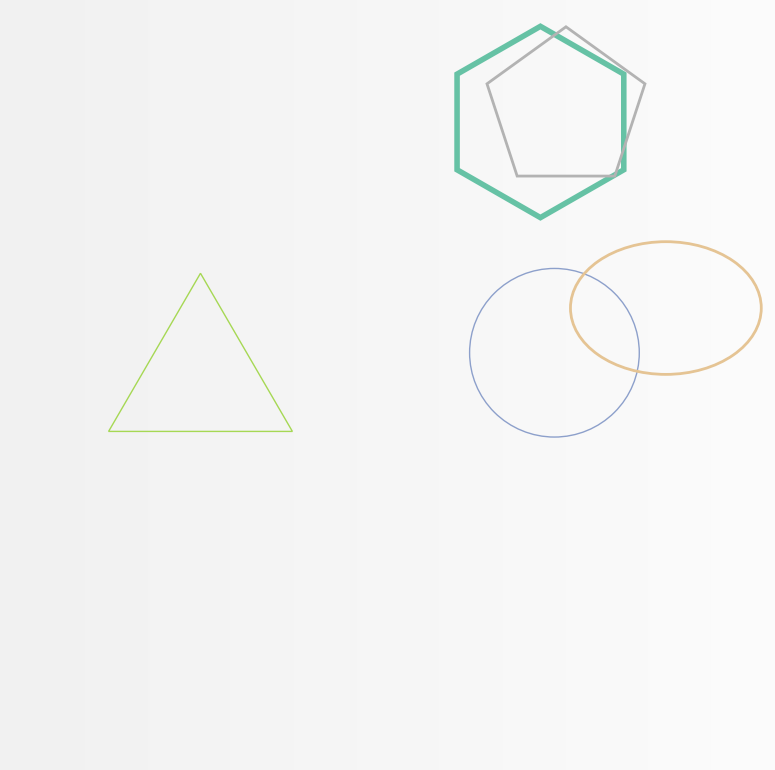[{"shape": "hexagon", "thickness": 2, "radius": 0.62, "center": [0.697, 0.842]}, {"shape": "circle", "thickness": 0.5, "radius": 0.55, "center": [0.715, 0.542]}, {"shape": "triangle", "thickness": 0.5, "radius": 0.68, "center": [0.259, 0.508]}, {"shape": "oval", "thickness": 1, "radius": 0.62, "center": [0.859, 0.6]}, {"shape": "pentagon", "thickness": 1, "radius": 0.54, "center": [0.73, 0.858]}]